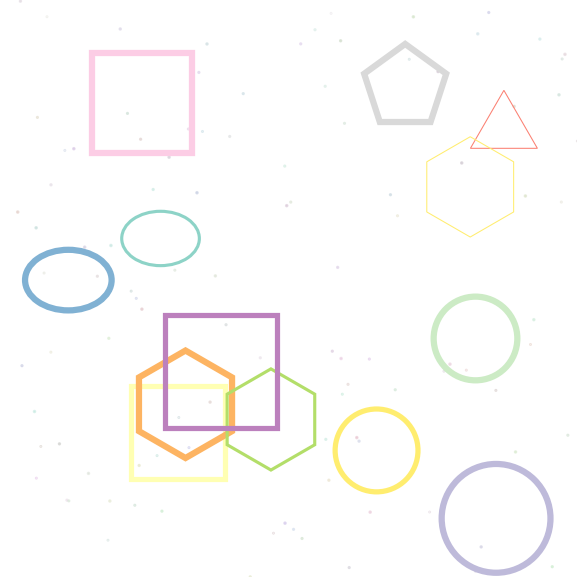[{"shape": "oval", "thickness": 1.5, "radius": 0.34, "center": [0.278, 0.586]}, {"shape": "square", "thickness": 2.5, "radius": 0.41, "center": [0.309, 0.25]}, {"shape": "circle", "thickness": 3, "radius": 0.47, "center": [0.859, 0.102]}, {"shape": "triangle", "thickness": 0.5, "radius": 0.33, "center": [0.873, 0.776]}, {"shape": "oval", "thickness": 3, "radius": 0.37, "center": [0.118, 0.514]}, {"shape": "hexagon", "thickness": 3, "radius": 0.47, "center": [0.321, 0.299]}, {"shape": "hexagon", "thickness": 1.5, "radius": 0.44, "center": [0.469, 0.273]}, {"shape": "square", "thickness": 3, "radius": 0.43, "center": [0.246, 0.821]}, {"shape": "pentagon", "thickness": 3, "radius": 0.37, "center": [0.702, 0.848]}, {"shape": "square", "thickness": 2.5, "radius": 0.49, "center": [0.383, 0.357]}, {"shape": "circle", "thickness": 3, "radius": 0.36, "center": [0.823, 0.413]}, {"shape": "hexagon", "thickness": 0.5, "radius": 0.43, "center": [0.814, 0.676]}, {"shape": "circle", "thickness": 2.5, "radius": 0.36, "center": [0.652, 0.219]}]